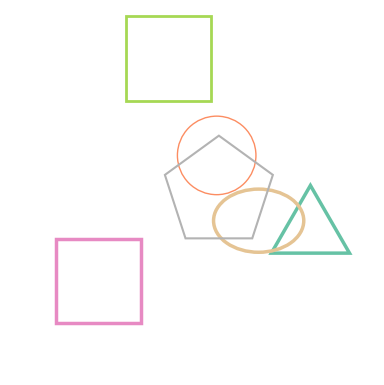[{"shape": "triangle", "thickness": 2.5, "radius": 0.59, "center": [0.806, 0.401]}, {"shape": "circle", "thickness": 1, "radius": 0.51, "center": [0.563, 0.596]}, {"shape": "square", "thickness": 2.5, "radius": 0.55, "center": [0.256, 0.27]}, {"shape": "square", "thickness": 2, "radius": 0.55, "center": [0.438, 0.848]}, {"shape": "oval", "thickness": 2.5, "radius": 0.59, "center": [0.672, 0.427]}, {"shape": "pentagon", "thickness": 1.5, "radius": 0.74, "center": [0.569, 0.5]}]